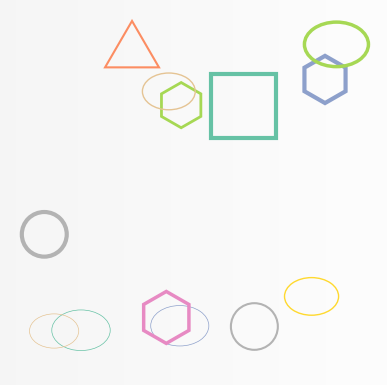[{"shape": "square", "thickness": 3, "radius": 0.42, "center": [0.628, 0.726]}, {"shape": "oval", "thickness": 0.5, "radius": 0.38, "center": [0.209, 0.142]}, {"shape": "triangle", "thickness": 1.5, "radius": 0.4, "center": [0.341, 0.865]}, {"shape": "hexagon", "thickness": 3, "radius": 0.31, "center": [0.839, 0.794]}, {"shape": "oval", "thickness": 0.5, "radius": 0.37, "center": [0.464, 0.154]}, {"shape": "hexagon", "thickness": 2.5, "radius": 0.34, "center": [0.429, 0.176]}, {"shape": "oval", "thickness": 2.5, "radius": 0.41, "center": [0.868, 0.885]}, {"shape": "hexagon", "thickness": 2, "radius": 0.29, "center": [0.468, 0.727]}, {"shape": "oval", "thickness": 1, "radius": 0.35, "center": [0.804, 0.23]}, {"shape": "oval", "thickness": 0.5, "radius": 0.32, "center": [0.14, 0.14]}, {"shape": "oval", "thickness": 1, "radius": 0.34, "center": [0.436, 0.763]}, {"shape": "circle", "thickness": 1.5, "radius": 0.3, "center": [0.656, 0.152]}, {"shape": "circle", "thickness": 3, "radius": 0.29, "center": [0.114, 0.391]}]